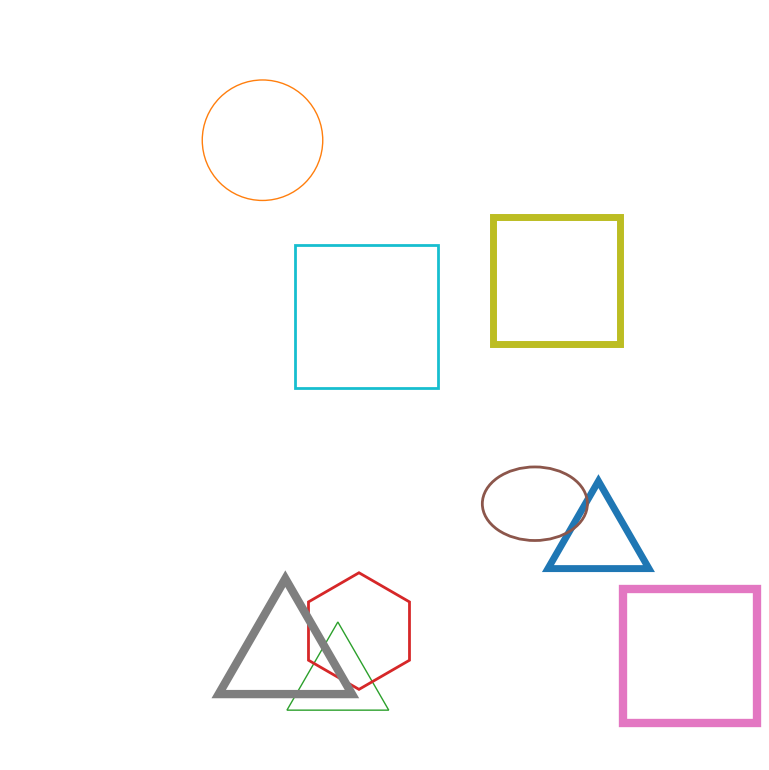[{"shape": "triangle", "thickness": 2.5, "radius": 0.38, "center": [0.777, 0.299]}, {"shape": "circle", "thickness": 0.5, "radius": 0.39, "center": [0.341, 0.818]}, {"shape": "triangle", "thickness": 0.5, "radius": 0.38, "center": [0.439, 0.116]}, {"shape": "hexagon", "thickness": 1, "radius": 0.38, "center": [0.466, 0.18]}, {"shape": "oval", "thickness": 1, "radius": 0.34, "center": [0.695, 0.346]}, {"shape": "square", "thickness": 3, "radius": 0.43, "center": [0.896, 0.148]}, {"shape": "triangle", "thickness": 3, "radius": 0.5, "center": [0.371, 0.149]}, {"shape": "square", "thickness": 2.5, "radius": 0.41, "center": [0.722, 0.636]}, {"shape": "square", "thickness": 1, "radius": 0.46, "center": [0.476, 0.589]}]